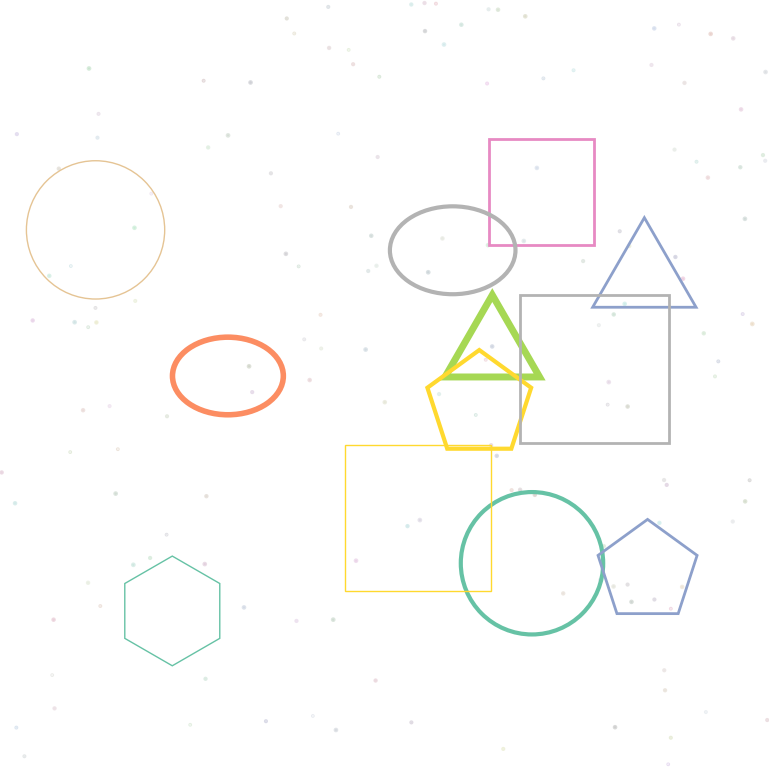[{"shape": "hexagon", "thickness": 0.5, "radius": 0.36, "center": [0.224, 0.207]}, {"shape": "circle", "thickness": 1.5, "radius": 0.46, "center": [0.691, 0.268]}, {"shape": "oval", "thickness": 2, "radius": 0.36, "center": [0.296, 0.512]}, {"shape": "pentagon", "thickness": 1, "radius": 0.34, "center": [0.841, 0.258]}, {"shape": "triangle", "thickness": 1, "radius": 0.39, "center": [0.837, 0.64]}, {"shape": "square", "thickness": 1, "radius": 0.34, "center": [0.703, 0.751]}, {"shape": "triangle", "thickness": 2.5, "radius": 0.35, "center": [0.639, 0.546]}, {"shape": "square", "thickness": 0.5, "radius": 0.47, "center": [0.542, 0.328]}, {"shape": "pentagon", "thickness": 1.5, "radius": 0.35, "center": [0.622, 0.475]}, {"shape": "circle", "thickness": 0.5, "radius": 0.45, "center": [0.124, 0.701]}, {"shape": "square", "thickness": 1, "radius": 0.48, "center": [0.772, 0.521]}, {"shape": "oval", "thickness": 1.5, "radius": 0.41, "center": [0.588, 0.675]}]